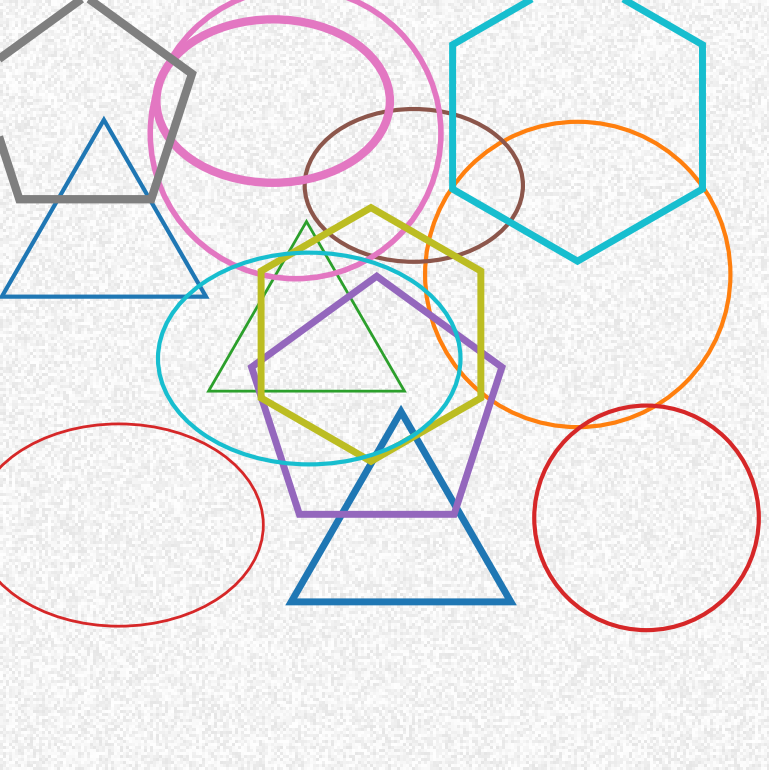[{"shape": "triangle", "thickness": 1.5, "radius": 0.77, "center": [0.135, 0.691]}, {"shape": "triangle", "thickness": 2.5, "radius": 0.82, "center": [0.521, 0.301]}, {"shape": "circle", "thickness": 1.5, "radius": 0.99, "center": [0.75, 0.644]}, {"shape": "triangle", "thickness": 1, "radius": 0.73, "center": [0.398, 0.565]}, {"shape": "oval", "thickness": 1, "radius": 0.94, "center": [0.154, 0.318]}, {"shape": "circle", "thickness": 1.5, "radius": 0.73, "center": [0.84, 0.327]}, {"shape": "pentagon", "thickness": 2.5, "radius": 0.85, "center": [0.489, 0.47]}, {"shape": "oval", "thickness": 1.5, "radius": 0.71, "center": [0.537, 0.759]}, {"shape": "oval", "thickness": 3, "radius": 0.76, "center": [0.355, 0.869]}, {"shape": "circle", "thickness": 2, "radius": 0.94, "center": [0.384, 0.827]}, {"shape": "pentagon", "thickness": 3, "radius": 0.73, "center": [0.111, 0.859]}, {"shape": "hexagon", "thickness": 2.5, "radius": 0.82, "center": [0.482, 0.566]}, {"shape": "oval", "thickness": 1.5, "radius": 0.98, "center": [0.402, 0.534]}, {"shape": "hexagon", "thickness": 2.5, "radius": 0.94, "center": [0.75, 0.848]}]